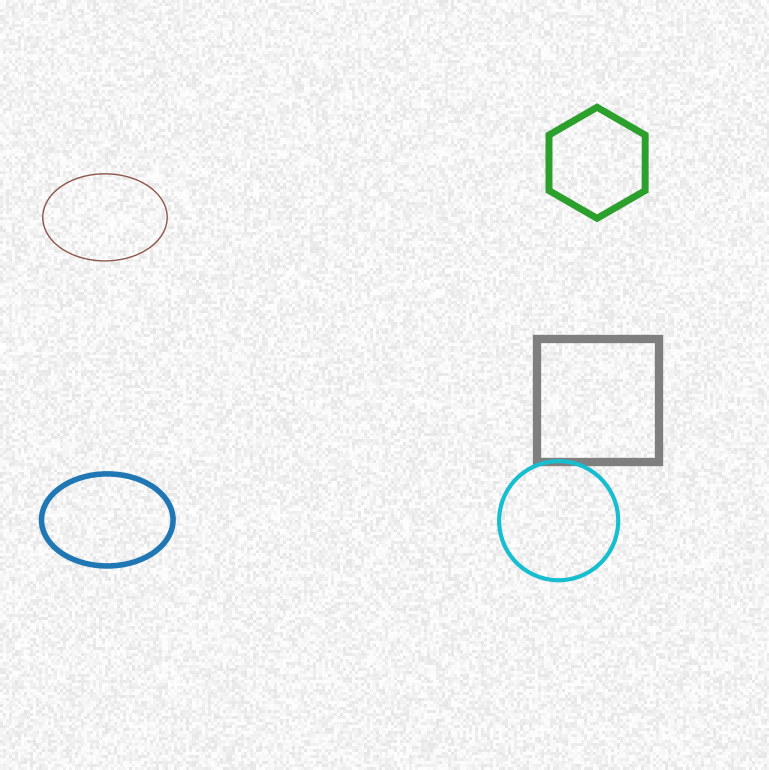[{"shape": "oval", "thickness": 2, "radius": 0.43, "center": [0.139, 0.325]}, {"shape": "hexagon", "thickness": 2.5, "radius": 0.36, "center": [0.775, 0.789]}, {"shape": "oval", "thickness": 0.5, "radius": 0.4, "center": [0.136, 0.718]}, {"shape": "square", "thickness": 3, "radius": 0.4, "center": [0.777, 0.48]}, {"shape": "circle", "thickness": 1.5, "radius": 0.39, "center": [0.726, 0.324]}]